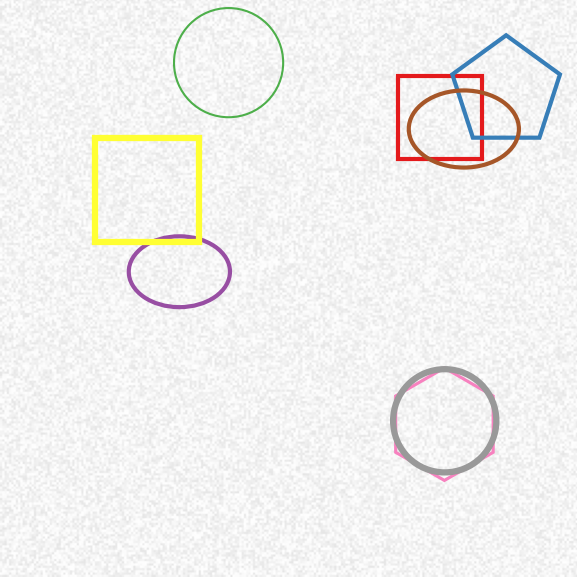[{"shape": "square", "thickness": 2, "radius": 0.36, "center": [0.762, 0.796]}, {"shape": "pentagon", "thickness": 2, "radius": 0.49, "center": [0.876, 0.84]}, {"shape": "circle", "thickness": 1, "radius": 0.47, "center": [0.396, 0.891]}, {"shape": "oval", "thickness": 2, "radius": 0.44, "center": [0.311, 0.529]}, {"shape": "square", "thickness": 3, "radius": 0.45, "center": [0.254, 0.67]}, {"shape": "oval", "thickness": 2, "radius": 0.48, "center": [0.803, 0.776]}, {"shape": "hexagon", "thickness": 1.5, "radius": 0.49, "center": [0.77, 0.265]}, {"shape": "circle", "thickness": 3, "radius": 0.45, "center": [0.77, 0.271]}]